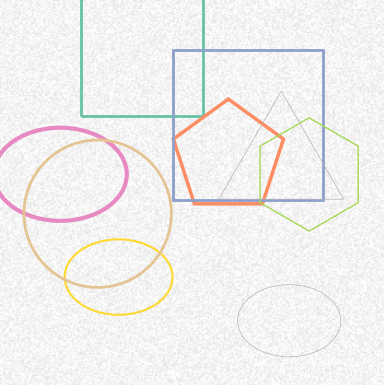[{"shape": "square", "thickness": 2, "radius": 0.79, "center": [0.369, 0.857]}, {"shape": "pentagon", "thickness": 2.5, "radius": 0.75, "center": [0.593, 0.592]}, {"shape": "square", "thickness": 2, "radius": 0.97, "center": [0.644, 0.676]}, {"shape": "oval", "thickness": 3, "radius": 0.86, "center": [0.157, 0.547]}, {"shape": "hexagon", "thickness": 1, "radius": 0.74, "center": [0.803, 0.547]}, {"shape": "oval", "thickness": 1.5, "radius": 0.7, "center": [0.308, 0.28]}, {"shape": "circle", "thickness": 2, "radius": 0.96, "center": [0.254, 0.445]}, {"shape": "oval", "thickness": 0.5, "radius": 0.67, "center": [0.751, 0.167]}, {"shape": "triangle", "thickness": 0.5, "radius": 0.94, "center": [0.731, 0.576]}]